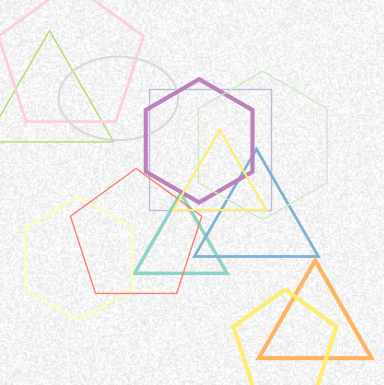[{"shape": "triangle", "thickness": 2.5, "radius": 0.69, "center": [0.47, 0.359]}, {"shape": "hexagon", "thickness": 1.5, "radius": 0.8, "center": [0.204, 0.328]}, {"shape": "square", "thickness": 1, "radius": 0.79, "center": [0.545, 0.612]}, {"shape": "pentagon", "thickness": 1, "radius": 0.9, "center": [0.354, 0.383]}, {"shape": "triangle", "thickness": 2, "radius": 0.93, "center": [0.666, 0.427]}, {"shape": "triangle", "thickness": 3, "radius": 0.85, "center": [0.819, 0.154]}, {"shape": "triangle", "thickness": 1, "radius": 0.96, "center": [0.129, 0.728]}, {"shape": "pentagon", "thickness": 2, "radius": 0.99, "center": [0.184, 0.845]}, {"shape": "oval", "thickness": 1.5, "radius": 0.77, "center": [0.307, 0.744]}, {"shape": "hexagon", "thickness": 3, "radius": 0.8, "center": [0.517, 0.634]}, {"shape": "hexagon", "thickness": 1, "radius": 0.96, "center": [0.682, 0.622]}, {"shape": "triangle", "thickness": 1.5, "radius": 0.69, "center": [0.571, 0.524]}, {"shape": "pentagon", "thickness": 3, "radius": 0.7, "center": [0.74, 0.108]}]